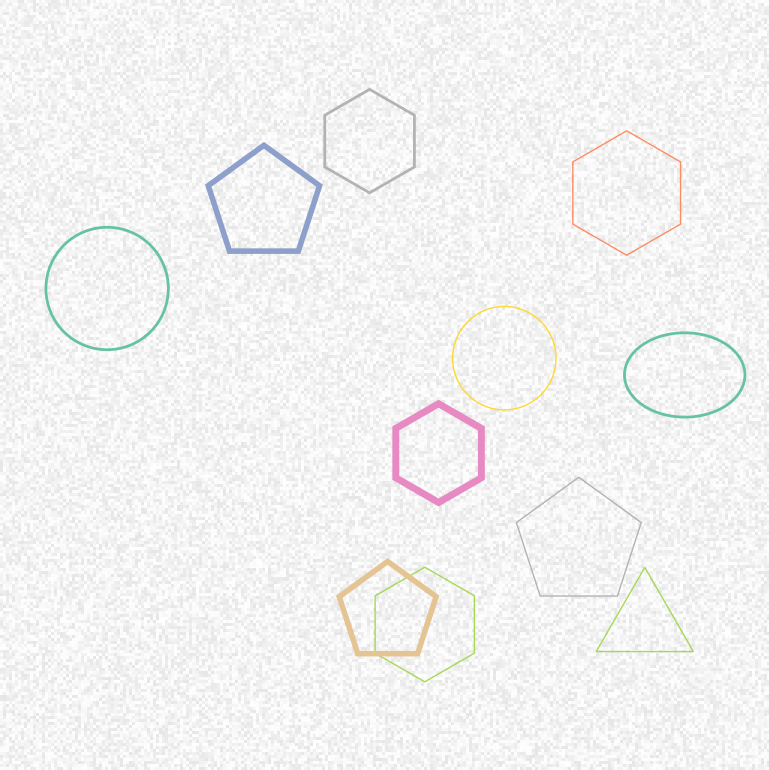[{"shape": "oval", "thickness": 1, "radius": 0.39, "center": [0.889, 0.513]}, {"shape": "circle", "thickness": 1, "radius": 0.4, "center": [0.139, 0.625]}, {"shape": "hexagon", "thickness": 0.5, "radius": 0.4, "center": [0.814, 0.749]}, {"shape": "pentagon", "thickness": 2, "radius": 0.38, "center": [0.343, 0.735]}, {"shape": "hexagon", "thickness": 2.5, "radius": 0.32, "center": [0.57, 0.412]}, {"shape": "triangle", "thickness": 0.5, "radius": 0.36, "center": [0.837, 0.19]}, {"shape": "hexagon", "thickness": 0.5, "radius": 0.37, "center": [0.552, 0.189]}, {"shape": "circle", "thickness": 0.5, "radius": 0.34, "center": [0.655, 0.535]}, {"shape": "pentagon", "thickness": 2, "radius": 0.33, "center": [0.503, 0.205]}, {"shape": "hexagon", "thickness": 1, "radius": 0.34, "center": [0.48, 0.817]}, {"shape": "pentagon", "thickness": 0.5, "radius": 0.43, "center": [0.752, 0.295]}]